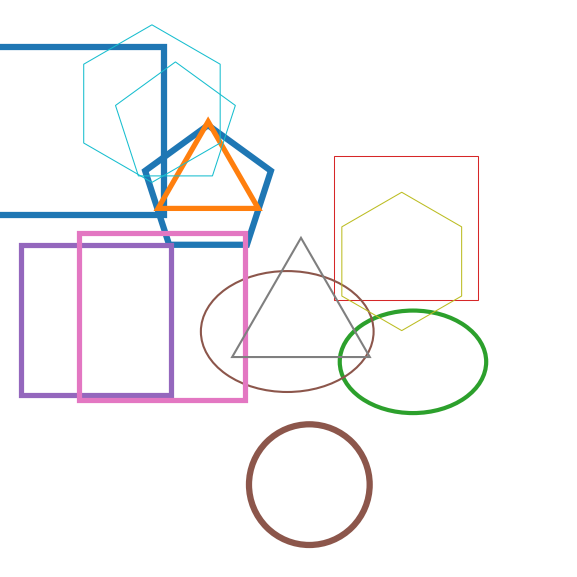[{"shape": "square", "thickness": 3, "radius": 0.73, "center": [0.14, 0.772]}, {"shape": "pentagon", "thickness": 3, "radius": 0.57, "center": [0.36, 0.668]}, {"shape": "triangle", "thickness": 2.5, "radius": 0.5, "center": [0.36, 0.688]}, {"shape": "oval", "thickness": 2, "radius": 0.63, "center": [0.715, 0.373]}, {"shape": "square", "thickness": 0.5, "radius": 0.62, "center": [0.703, 0.604]}, {"shape": "square", "thickness": 2.5, "radius": 0.65, "center": [0.166, 0.445]}, {"shape": "circle", "thickness": 3, "radius": 0.52, "center": [0.536, 0.16]}, {"shape": "oval", "thickness": 1, "radius": 0.75, "center": [0.497, 0.425]}, {"shape": "square", "thickness": 2.5, "radius": 0.72, "center": [0.281, 0.451]}, {"shape": "triangle", "thickness": 1, "radius": 0.69, "center": [0.521, 0.45]}, {"shape": "hexagon", "thickness": 0.5, "radius": 0.6, "center": [0.696, 0.546]}, {"shape": "pentagon", "thickness": 0.5, "radius": 0.55, "center": [0.304, 0.783]}, {"shape": "hexagon", "thickness": 0.5, "radius": 0.68, "center": [0.263, 0.82]}]